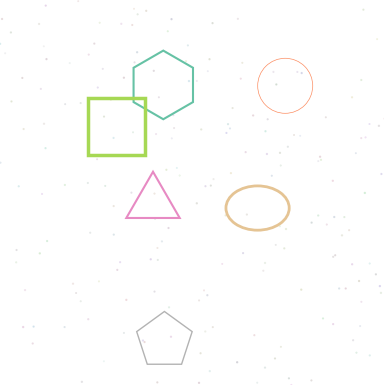[{"shape": "hexagon", "thickness": 1.5, "radius": 0.45, "center": [0.424, 0.779]}, {"shape": "circle", "thickness": 0.5, "radius": 0.36, "center": [0.741, 0.777]}, {"shape": "triangle", "thickness": 1.5, "radius": 0.4, "center": [0.397, 0.474]}, {"shape": "square", "thickness": 2.5, "radius": 0.37, "center": [0.302, 0.671]}, {"shape": "oval", "thickness": 2, "radius": 0.41, "center": [0.669, 0.46]}, {"shape": "pentagon", "thickness": 1, "radius": 0.38, "center": [0.427, 0.115]}]